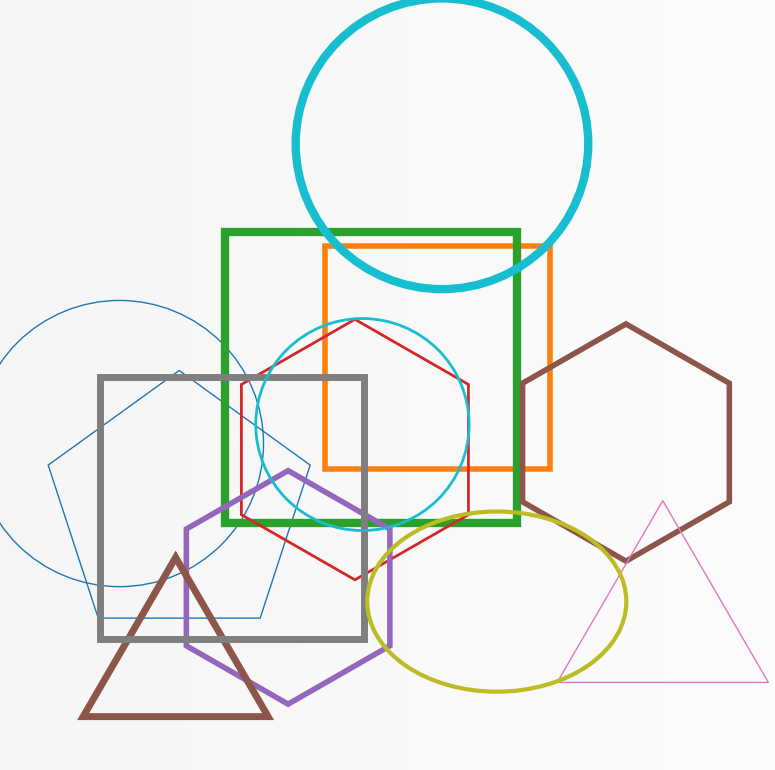[{"shape": "circle", "thickness": 0.5, "radius": 0.93, "center": [0.154, 0.424]}, {"shape": "pentagon", "thickness": 0.5, "radius": 0.89, "center": [0.231, 0.341]}, {"shape": "square", "thickness": 2, "radius": 0.72, "center": [0.565, 0.536]}, {"shape": "square", "thickness": 3, "radius": 0.94, "center": [0.479, 0.51]}, {"shape": "hexagon", "thickness": 1, "radius": 0.85, "center": [0.458, 0.416]}, {"shape": "hexagon", "thickness": 2, "radius": 0.76, "center": [0.372, 0.237]}, {"shape": "hexagon", "thickness": 2, "radius": 0.77, "center": [0.808, 0.425]}, {"shape": "triangle", "thickness": 2.5, "radius": 0.69, "center": [0.227, 0.138]}, {"shape": "triangle", "thickness": 0.5, "radius": 0.79, "center": [0.855, 0.192]}, {"shape": "square", "thickness": 2.5, "radius": 0.85, "center": [0.3, 0.341]}, {"shape": "oval", "thickness": 1.5, "radius": 0.84, "center": [0.641, 0.219]}, {"shape": "circle", "thickness": 1, "radius": 0.69, "center": [0.468, 0.449]}, {"shape": "circle", "thickness": 3, "radius": 0.94, "center": [0.57, 0.813]}]